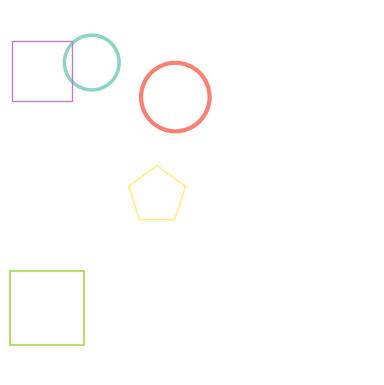[{"shape": "circle", "thickness": 2.5, "radius": 0.36, "center": [0.238, 0.838]}, {"shape": "circle", "thickness": 3, "radius": 0.45, "center": [0.455, 0.748]}, {"shape": "square", "thickness": 1.5, "radius": 0.48, "center": [0.121, 0.201]}, {"shape": "square", "thickness": 1, "radius": 0.39, "center": [0.109, 0.816]}, {"shape": "pentagon", "thickness": 1, "radius": 0.39, "center": [0.408, 0.492]}]